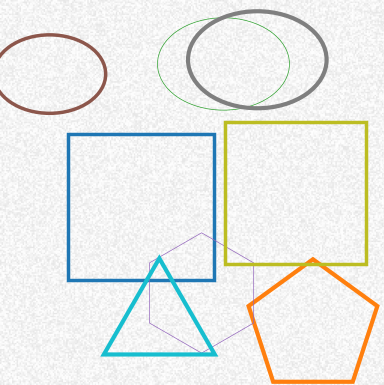[{"shape": "square", "thickness": 2.5, "radius": 0.94, "center": [0.366, 0.463]}, {"shape": "pentagon", "thickness": 3, "radius": 0.88, "center": [0.813, 0.151]}, {"shape": "oval", "thickness": 0.5, "radius": 0.86, "center": [0.58, 0.834]}, {"shape": "hexagon", "thickness": 0.5, "radius": 0.78, "center": [0.524, 0.239]}, {"shape": "oval", "thickness": 2.5, "radius": 0.73, "center": [0.129, 0.808]}, {"shape": "oval", "thickness": 3, "radius": 0.9, "center": [0.668, 0.845]}, {"shape": "square", "thickness": 2.5, "radius": 0.92, "center": [0.768, 0.499]}, {"shape": "triangle", "thickness": 3, "radius": 0.83, "center": [0.414, 0.162]}]